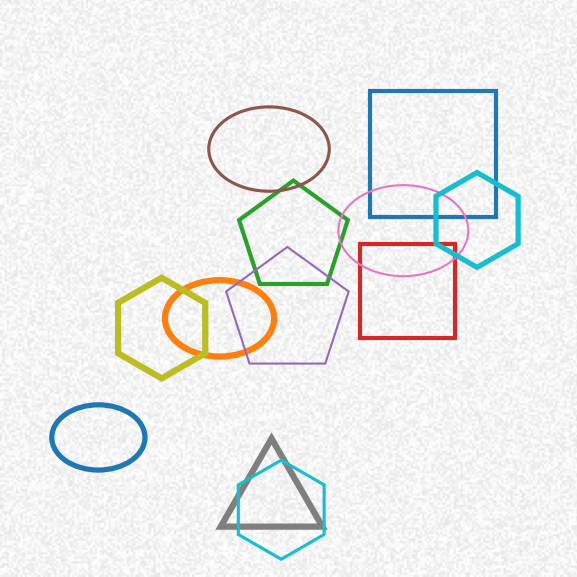[{"shape": "square", "thickness": 2, "radius": 0.54, "center": [0.75, 0.732]}, {"shape": "oval", "thickness": 2.5, "radius": 0.4, "center": [0.17, 0.242]}, {"shape": "oval", "thickness": 3, "radius": 0.47, "center": [0.38, 0.448]}, {"shape": "pentagon", "thickness": 2, "radius": 0.5, "center": [0.508, 0.587]}, {"shape": "square", "thickness": 2, "radius": 0.41, "center": [0.706, 0.495]}, {"shape": "pentagon", "thickness": 1, "radius": 0.56, "center": [0.498, 0.46]}, {"shape": "oval", "thickness": 1.5, "radius": 0.52, "center": [0.466, 0.741]}, {"shape": "oval", "thickness": 1, "radius": 0.56, "center": [0.698, 0.6]}, {"shape": "triangle", "thickness": 3, "radius": 0.51, "center": [0.47, 0.138]}, {"shape": "hexagon", "thickness": 3, "radius": 0.44, "center": [0.28, 0.431]}, {"shape": "hexagon", "thickness": 1.5, "radius": 0.43, "center": [0.487, 0.117]}, {"shape": "hexagon", "thickness": 2.5, "radius": 0.41, "center": [0.826, 0.618]}]